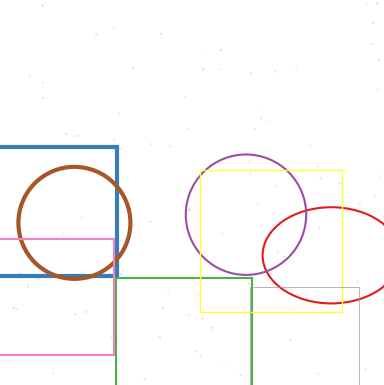[{"shape": "oval", "thickness": 1.5, "radius": 0.89, "center": [0.861, 0.337]}, {"shape": "square", "thickness": 3, "radius": 0.84, "center": [0.137, 0.452]}, {"shape": "square", "thickness": 1.5, "radius": 0.88, "center": [0.478, 0.103]}, {"shape": "circle", "thickness": 1.5, "radius": 0.78, "center": [0.639, 0.442]}, {"shape": "square", "thickness": 1, "radius": 0.92, "center": [0.704, 0.374]}, {"shape": "circle", "thickness": 3, "radius": 0.73, "center": [0.193, 0.421]}, {"shape": "square", "thickness": 1.5, "radius": 0.76, "center": [0.144, 0.229]}, {"shape": "square", "thickness": 0.5, "radius": 0.71, "center": [0.79, 0.112]}]